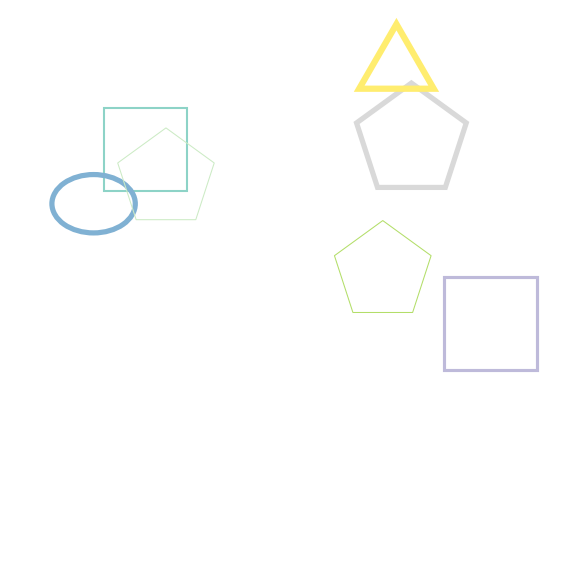[{"shape": "square", "thickness": 1, "radius": 0.36, "center": [0.252, 0.74]}, {"shape": "square", "thickness": 1.5, "radius": 0.41, "center": [0.85, 0.439]}, {"shape": "oval", "thickness": 2.5, "radius": 0.36, "center": [0.162, 0.646]}, {"shape": "pentagon", "thickness": 0.5, "radius": 0.44, "center": [0.663, 0.529]}, {"shape": "pentagon", "thickness": 2.5, "radius": 0.5, "center": [0.712, 0.755]}, {"shape": "pentagon", "thickness": 0.5, "radius": 0.44, "center": [0.287, 0.69]}, {"shape": "triangle", "thickness": 3, "radius": 0.37, "center": [0.686, 0.883]}]